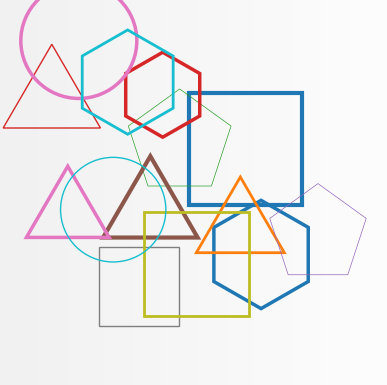[{"shape": "square", "thickness": 3, "radius": 0.73, "center": [0.633, 0.613]}, {"shape": "hexagon", "thickness": 2.5, "radius": 0.7, "center": [0.674, 0.339]}, {"shape": "triangle", "thickness": 2, "radius": 0.66, "center": [0.62, 0.409]}, {"shape": "pentagon", "thickness": 0.5, "radius": 0.7, "center": [0.464, 0.63]}, {"shape": "triangle", "thickness": 1, "radius": 0.72, "center": [0.134, 0.74]}, {"shape": "hexagon", "thickness": 2.5, "radius": 0.55, "center": [0.42, 0.754]}, {"shape": "pentagon", "thickness": 0.5, "radius": 0.65, "center": [0.821, 0.392]}, {"shape": "triangle", "thickness": 3, "radius": 0.7, "center": [0.388, 0.453]}, {"shape": "triangle", "thickness": 2.5, "radius": 0.62, "center": [0.175, 0.445]}, {"shape": "circle", "thickness": 2.5, "radius": 0.75, "center": [0.203, 0.894]}, {"shape": "square", "thickness": 1, "radius": 0.51, "center": [0.359, 0.256]}, {"shape": "square", "thickness": 2, "radius": 0.68, "center": [0.507, 0.314]}, {"shape": "circle", "thickness": 1, "radius": 0.68, "center": [0.292, 0.455]}, {"shape": "hexagon", "thickness": 2, "radius": 0.68, "center": [0.33, 0.787]}]